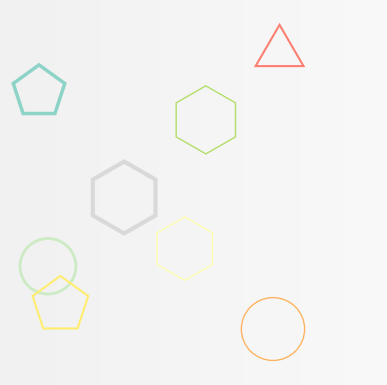[{"shape": "pentagon", "thickness": 2.5, "radius": 0.35, "center": [0.101, 0.762]}, {"shape": "hexagon", "thickness": 1, "radius": 0.41, "center": [0.477, 0.354]}, {"shape": "triangle", "thickness": 1.5, "radius": 0.36, "center": [0.721, 0.864]}, {"shape": "circle", "thickness": 1, "radius": 0.41, "center": [0.704, 0.145]}, {"shape": "hexagon", "thickness": 1, "radius": 0.44, "center": [0.531, 0.689]}, {"shape": "hexagon", "thickness": 3, "radius": 0.47, "center": [0.32, 0.487]}, {"shape": "circle", "thickness": 2, "radius": 0.36, "center": [0.124, 0.308]}, {"shape": "pentagon", "thickness": 1.5, "radius": 0.38, "center": [0.156, 0.208]}]